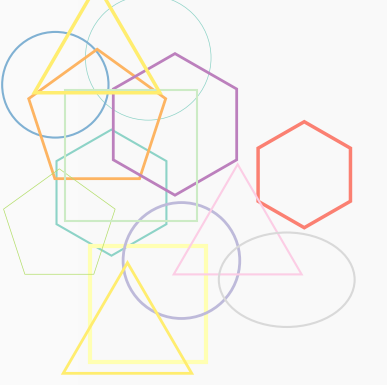[{"shape": "circle", "thickness": 0.5, "radius": 0.81, "center": [0.383, 0.85]}, {"shape": "hexagon", "thickness": 1.5, "radius": 0.82, "center": [0.288, 0.5]}, {"shape": "square", "thickness": 3, "radius": 0.75, "center": [0.382, 0.21]}, {"shape": "circle", "thickness": 2, "radius": 0.75, "center": [0.468, 0.323]}, {"shape": "hexagon", "thickness": 2.5, "radius": 0.69, "center": [0.785, 0.546]}, {"shape": "circle", "thickness": 1.5, "radius": 0.69, "center": [0.143, 0.78]}, {"shape": "pentagon", "thickness": 2, "radius": 0.93, "center": [0.251, 0.686]}, {"shape": "pentagon", "thickness": 0.5, "radius": 0.76, "center": [0.153, 0.41]}, {"shape": "triangle", "thickness": 1.5, "radius": 0.95, "center": [0.613, 0.383]}, {"shape": "oval", "thickness": 1.5, "radius": 0.88, "center": [0.74, 0.273]}, {"shape": "hexagon", "thickness": 2, "radius": 0.92, "center": [0.452, 0.677]}, {"shape": "square", "thickness": 1.5, "radius": 0.85, "center": [0.338, 0.597]}, {"shape": "triangle", "thickness": 2.5, "radius": 0.94, "center": [0.251, 0.853]}, {"shape": "triangle", "thickness": 2, "radius": 0.96, "center": [0.329, 0.126]}]